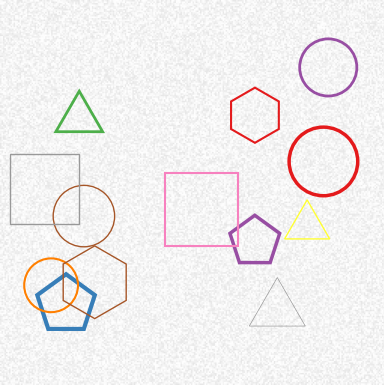[{"shape": "circle", "thickness": 2.5, "radius": 0.45, "center": [0.84, 0.581]}, {"shape": "hexagon", "thickness": 1.5, "radius": 0.36, "center": [0.662, 0.701]}, {"shape": "pentagon", "thickness": 3, "radius": 0.39, "center": [0.172, 0.209]}, {"shape": "triangle", "thickness": 2, "radius": 0.35, "center": [0.206, 0.693]}, {"shape": "pentagon", "thickness": 2.5, "radius": 0.34, "center": [0.662, 0.373]}, {"shape": "circle", "thickness": 2, "radius": 0.37, "center": [0.853, 0.825]}, {"shape": "circle", "thickness": 1.5, "radius": 0.35, "center": [0.133, 0.259]}, {"shape": "triangle", "thickness": 1, "radius": 0.34, "center": [0.798, 0.413]}, {"shape": "hexagon", "thickness": 1, "radius": 0.47, "center": [0.246, 0.267]}, {"shape": "circle", "thickness": 1, "radius": 0.4, "center": [0.218, 0.439]}, {"shape": "square", "thickness": 1.5, "radius": 0.47, "center": [0.524, 0.456]}, {"shape": "triangle", "thickness": 0.5, "radius": 0.42, "center": [0.72, 0.195]}, {"shape": "square", "thickness": 1, "radius": 0.45, "center": [0.116, 0.508]}]